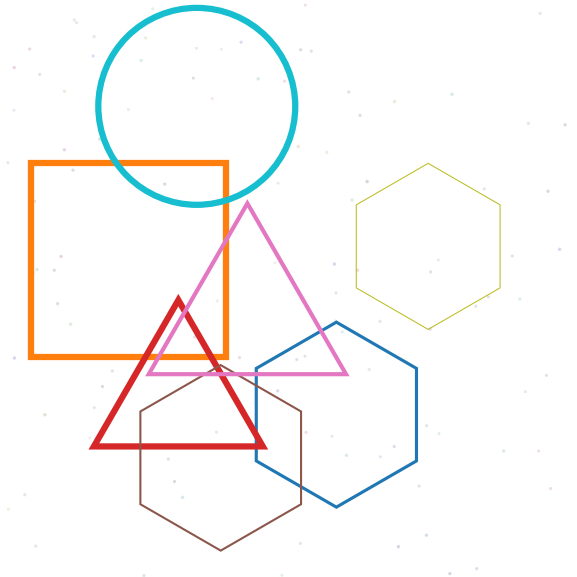[{"shape": "hexagon", "thickness": 1.5, "radius": 0.8, "center": [0.582, 0.281]}, {"shape": "square", "thickness": 3, "radius": 0.84, "center": [0.222, 0.549]}, {"shape": "triangle", "thickness": 3, "radius": 0.84, "center": [0.309, 0.311]}, {"shape": "hexagon", "thickness": 1, "radius": 0.8, "center": [0.382, 0.206]}, {"shape": "triangle", "thickness": 2, "radius": 0.99, "center": [0.428, 0.45]}, {"shape": "hexagon", "thickness": 0.5, "radius": 0.72, "center": [0.741, 0.573]}, {"shape": "circle", "thickness": 3, "radius": 0.85, "center": [0.341, 0.815]}]